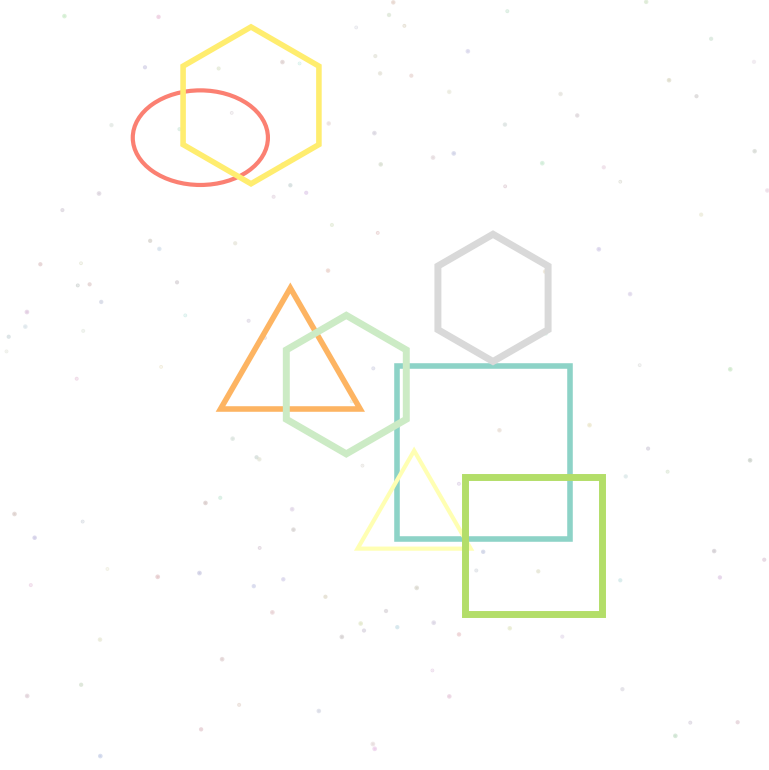[{"shape": "square", "thickness": 2, "radius": 0.56, "center": [0.627, 0.412]}, {"shape": "triangle", "thickness": 1.5, "radius": 0.42, "center": [0.538, 0.33]}, {"shape": "oval", "thickness": 1.5, "radius": 0.44, "center": [0.26, 0.821]}, {"shape": "triangle", "thickness": 2, "radius": 0.52, "center": [0.377, 0.521]}, {"shape": "square", "thickness": 2.5, "radius": 0.44, "center": [0.693, 0.292]}, {"shape": "hexagon", "thickness": 2.5, "radius": 0.41, "center": [0.64, 0.613]}, {"shape": "hexagon", "thickness": 2.5, "radius": 0.45, "center": [0.45, 0.501]}, {"shape": "hexagon", "thickness": 2, "radius": 0.51, "center": [0.326, 0.863]}]